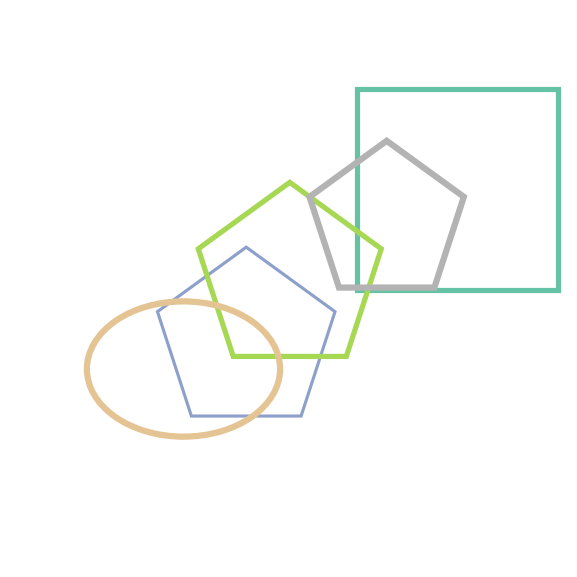[{"shape": "square", "thickness": 2.5, "radius": 0.87, "center": [0.792, 0.671]}, {"shape": "pentagon", "thickness": 1.5, "radius": 0.81, "center": [0.426, 0.409]}, {"shape": "pentagon", "thickness": 2.5, "radius": 0.83, "center": [0.502, 0.517]}, {"shape": "oval", "thickness": 3, "radius": 0.84, "center": [0.318, 0.36]}, {"shape": "pentagon", "thickness": 3, "radius": 0.7, "center": [0.67, 0.615]}]